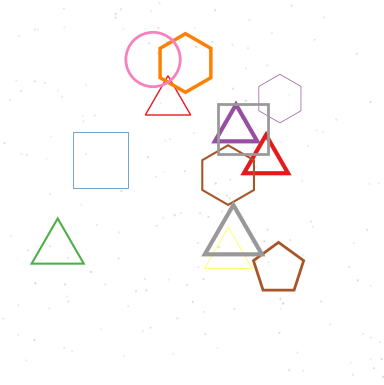[{"shape": "triangle", "thickness": 1, "radius": 0.34, "center": [0.436, 0.735]}, {"shape": "triangle", "thickness": 3, "radius": 0.33, "center": [0.691, 0.583]}, {"shape": "square", "thickness": 0.5, "radius": 0.36, "center": [0.26, 0.585]}, {"shape": "triangle", "thickness": 1.5, "radius": 0.39, "center": [0.15, 0.354]}, {"shape": "hexagon", "thickness": 0.5, "radius": 0.32, "center": [0.727, 0.744]}, {"shape": "triangle", "thickness": 3, "radius": 0.32, "center": [0.613, 0.665]}, {"shape": "hexagon", "thickness": 2.5, "radius": 0.38, "center": [0.482, 0.836]}, {"shape": "triangle", "thickness": 0.5, "radius": 0.36, "center": [0.593, 0.339]}, {"shape": "hexagon", "thickness": 1.5, "radius": 0.39, "center": [0.593, 0.545]}, {"shape": "pentagon", "thickness": 2, "radius": 0.34, "center": [0.724, 0.302]}, {"shape": "circle", "thickness": 2, "radius": 0.35, "center": [0.398, 0.845]}, {"shape": "triangle", "thickness": 3, "radius": 0.43, "center": [0.606, 0.382]}, {"shape": "square", "thickness": 2, "radius": 0.32, "center": [0.63, 0.664]}]